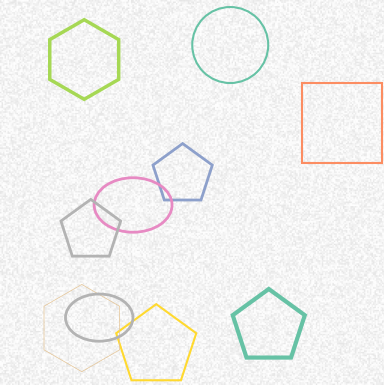[{"shape": "circle", "thickness": 1.5, "radius": 0.49, "center": [0.598, 0.883]}, {"shape": "pentagon", "thickness": 3, "radius": 0.49, "center": [0.698, 0.151]}, {"shape": "square", "thickness": 1.5, "radius": 0.52, "center": [0.888, 0.68]}, {"shape": "pentagon", "thickness": 2, "radius": 0.41, "center": [0.474, 0.546]}, {"shape": "oval", "thickness": 2, "radius": 0.51, "center": [0.346, 0.468]}, {"shape": "hexagon", "thickness": 2.5, "radius": 0.52, "center": [0.219, 0.845]}, {"shape": "pentagon", "thickness": 1.5, "radius": 0.55, "center": [0.406, 0.101]}, {"shape": "hexagon", "thickness": 0.5, "radius": 0.57, "center": [0.212, 0.148]}, {"shape": "pentagon", "thickness": 2, "radius": 0.41, "center": [0.236, 0.401]}, {"shape": "oval", "thickness": 2, "radius": 0.44, "center": [0.258, 0.175]}]